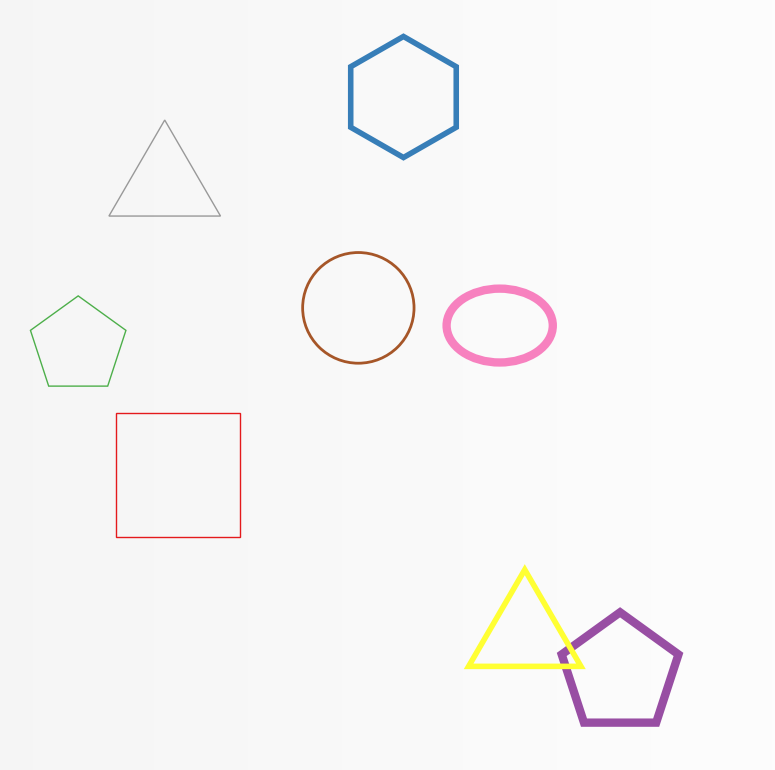[{"shape": "square", "thickness": 0.5, "radius": 0.4, "center": [0.229, 0.383]}, {"shape": "hexagon", "thickness": 2, "radius": 0.39, "center": [0.521, 0.874]}, {"shape": "pentagon", "thickness": 0.5, "radius": 0.32, "center": [0.101, 0.551]}, {"shape": "pentagon", "thickness": 3, "radius": 0.4, "center": [0.8, 0.126]}, {"shape": "triangle", "thickness": 2, "radius": 0.42, "center": [0.677, 0.176]}, {"shape": "circle", "thickness": 1, "radius": 0.36, "center": [0.462, 0.6]}, {"shape": "oval", "thickness": 3, "radius": 0.34, "center": [0.645, 0.577]}, {"shape": "triangle", "thickness": 0.5, "radius": 0.42, "center": [0.213, 0.761]}]